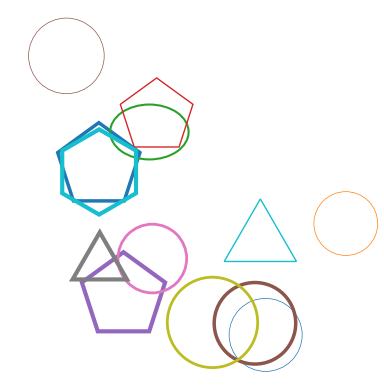[{"shape": "pentagon", "thickness": 2.5, "radius": 0.56, "center": [0.257, 0.569]}, {"shape": "circle", "thickness": 0.5, "radius": 0.47, "center": [0.69, 0.13]}, {"shape": "circle", "thickness": 0.5, "radius": 0.41, "center": [0.898, 0.419]}, {"shape": "oval", "thickness": 1.5, "radius": 0.51, "center": [0.388, 0.657]}, {"shape": "pentagon", "thickness": 1, "radius": 0.5, "center": [0.407, 0.698]}, {"shape": "pentagon", "thickness": 3, "radius": 0.57, "center": [0.321, 0.231]}, {"shape": "circle", "thickness": 0.5, "radius": 0.49, "center": [0.172, 0.855]}, {"shape": "circle", "thickness": 2.5, "radius": 0.53, "center": [0.662, 0.16]}, {"shape": "circle", "thickness": 2, "radius": 0.45, "center": [0.396, 0.328]}, {"shape": "triangle", "thickness": 3, "radius": 0.41, "center": [0.259, 0.315]}, {"shape": "circle", "thickness": 2, "radius": 0.59, "center": [0.552, 0.163]}, {"shape": "triangle", "thickness": 1, "radius": 0.54, "center": [0.676, 0.375]}, {"shape": "hexagon", "thickness": 3, "radius": 0.55, "center": [0.257, 0.553]}]